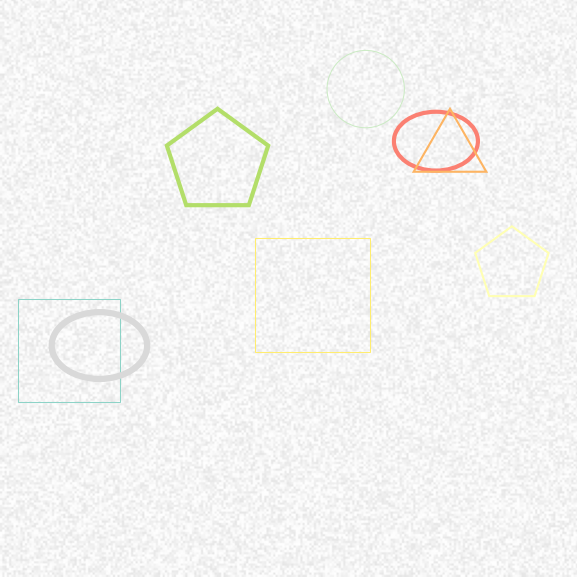[{"shape": "square", "thickness": 0.5, "radius": 0.44, "center": [0.12, 0.392]}, {"shape": "pentagon", "thickness": 1, "radius": 0.33, "center": [0.886, 0.54]}, {"shape": "oval", "thickness": 2, "radius": 0.36, "center": [0.755, 0.755]}, {"shape": "triangle", "thickness": 1, "radius": 0.36, "center": [0.779, 0.738]}, {"shape": "pentagon", "thickness": 2, "radius": 0.46, "center": [0.377, 0.718]}, {"shape": "oval", "thickness": 3, "radius": 0.41, "center": [0.172, 0.401]}, {"shape": "circle", "thickness": 0.5, "radius": 0.33, "center": [0.633, 0.845]}, {"shape": "square", "thickness": 0.5, "radius": 0.5, "center": [0.541, 0.488]}]